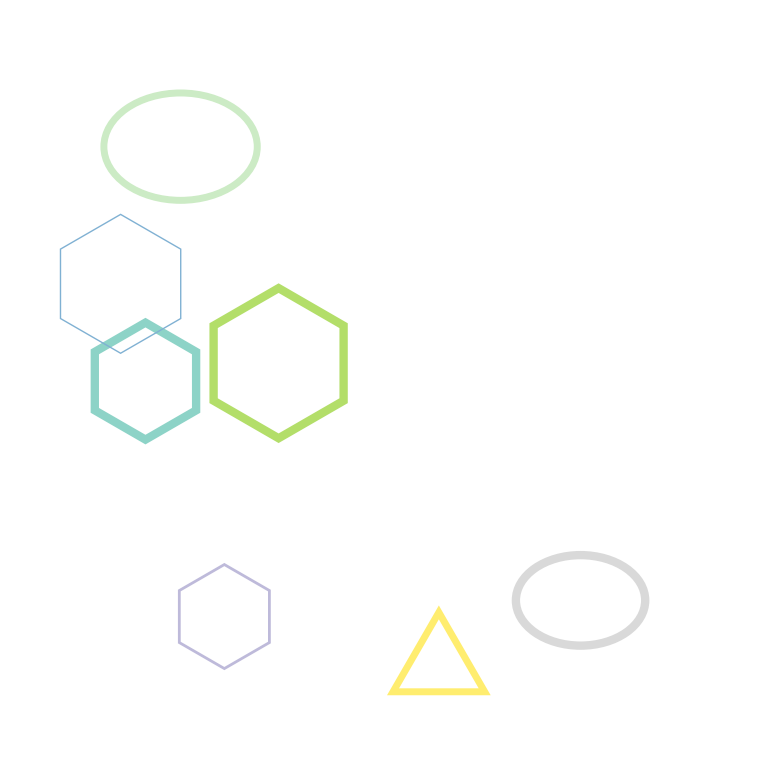[{"shape": "hexagon", "thickness": 3, "radius": 0.38, "center": [0.189, 0.505]}, {"shape": "hexagon", "thickness": 1, "radius": 0.34, "center": [0.291, 0.199]}, {"shape": "hexagon", "thickness": 0.5, "radius": 0.45, "center": [0.157, 0.631]}, {"shape": "hexagon", "thickness": 3, "radius": 0.49, "center": [0.362, 0.528]}, {"shape": "oval", "thickness": 3, "radius": 0.42, "center": [0.754, 0.22]}, {"shape": "oval", "thickness": 2.5, "radius": 0.5, "center": [0.235, 0.81]}, {"shape": "triangle", "thickness": 2.5, "radius": 0.34, "center": [0.57, 0.136]}]